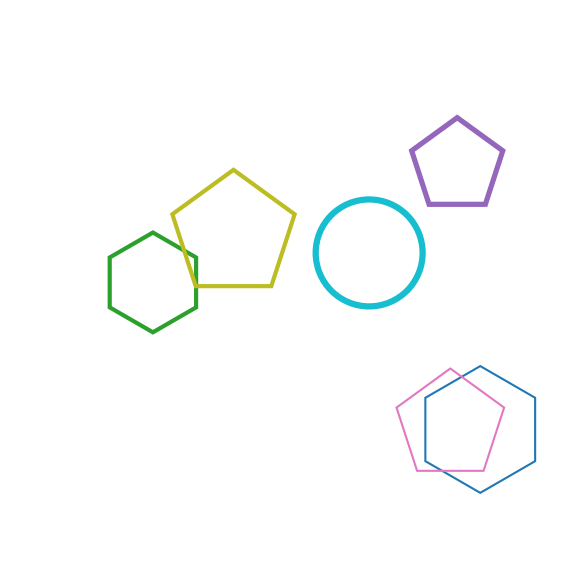[{"shape": "hexagon", "thickness": 1, "radius": 0.55, "center": [0.832, 0.255]}, {"shape": "hexagon", "thickness": 2, "radius": 0.43, "center": [0.265, 0.51]}, {"shape": "pentagon", "thickness": 2.5, "radius": 0.41, "center": [0.792, 0.712]}, {"shape": "pentagon", "thickness": 1, "radius": 0.49, "center": [0.78, 0.263]}, {"shape": "pentagon", "thickness": 2, "radius": 0.56, "center": [0.404, 0.594]}, {"shape": "circle", "thickness": 3, "radius": 0.46, "center": [0.639, 0.561]}]